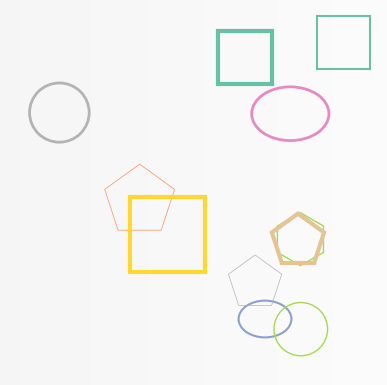[{"shape": "square", "thickness": 1.5, "radius": 0.34, "center": [0.887, 0.89]}, {"shape": "square", "thickness": 3, "radius": 0.35, "center": [0.633, 0.851]}, {"shape": "pentagon", "thickness": 0.5, "radius": 0.47, "center": [0.36, 0.479]}, {"shape": "oval", "thickness": 1.5, "radius": 0.34, "center": [0.684, 0.171]}, {"shape": "oval", "thickness": 2, "radius": 0.5, "center": [0.749, 0.705]}, {"shape": "circle", "thickness": 1, "radius": 0.35, "center": [0.776, 0.145]}, {"shape": "hexagon", "thickness": 1, "radius": 0.34, "center": [0.775, 0.379]}, {"shape": "square", "thickness": 3, "radius": 0.49, "center": [0.433, 0.391]}, {"shape": "pentagon", "thickness": 3, "radius": 0.35, "center": [0.769, 0.374]}, {"shape": "pentagon", "thickness": 0.5, "radius": 0.36, "center": [0.658, 0.265]}, {"shape": "circle", "thickness": 2, "radius": 0.38, "center": [0.153, 0.708]}]